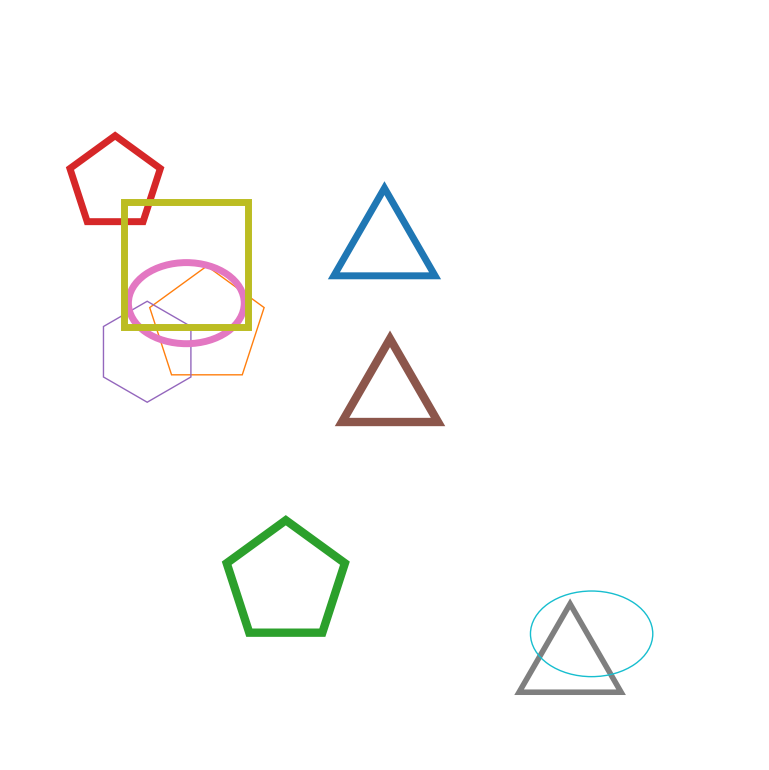[{"shape": "triangle", "thickness": 2.5, "radius": 0.38, "center": [0.499, 0.68]}, {"shape": "pentagon", "thickness": 0.5, "radius": 0.39, "center": [0.269, 0.576]}, {"shape": "pentagon", "thickness": 3, "radius": 0.4, "center": [0.371, 0.244]}, {"shape": "pentagon", "thickness": 2.5, "radius": 0.31, "center": [0.15, 0.762]}, {"shape": "hexagon", "thickness": 0.5, "radius": 0.33, "center": [0.191, 0.543]}, {"shape": "triangle", "thickness": 3, "radius": 0.36, "center": [0.507, 0.488]}, {"shape": "oval", "thickness": 2.5, "radius": 0.38, "center": [0.242, 0.606]}, {"shape": "triangle", "thickness": 2, "radius": 0.38, "center": [0.74, 0.139]}, {"shape": "square", "thickness": 2.5, "radius": 0.41, "center": [0.242, 0.656]}, {"shape": "oval", "thickness": 0.5, "radius": 0.4, "center": [0.768, 0.177]}]